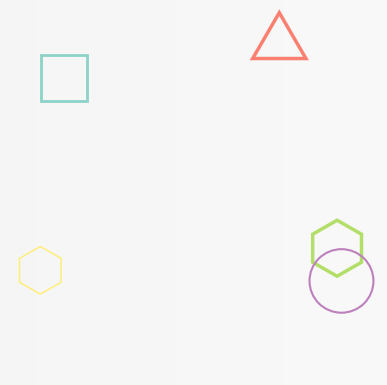[{"shape": "square", "thickness": 2, "radius": 0.29, "center": [0.165, 0.798]}, {"shape": "triangle", "thickness": 2.5, "radius": 0.4, "center": [0.721, 0.888]}, {"shape": "hexagon", "thickness": 2.5, "radius": 0.36, "center": [0.87, 0.355]}, {"shape": "circle", "thickness": 1.5, "radius": 0.41, "center": [0.881, 0.27]}, {"shape": "hexagon", "thickness": 1, "radius": 0.31, "center": [0.104, 0.298]}]